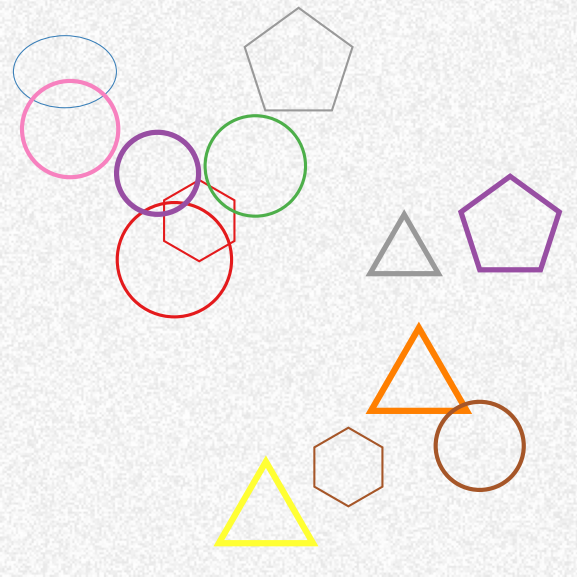[{"shape": "circle", "thickness": 1.5, "radius": 0.5, "center": [0.302, 0.549]}, {"shape": "hexagon", "thickness": 1, "radius": 0.35, "center": [0.345, 0.617]}, {"shape": "oval", "thickness": 0.5, "radius": 0.45, "center": [0.112, 0.875]}, {"shape": "circle", "thickness": 1.5, "radius": 0.43, "center": [0.442, 0.712]}, {"shape": "circle", "thickness": 2.5, "radius": 0.36, "center": [0.273, 0.699]}, {"shape": "pentagon", "thickness": 2.5, "radius": 0.45, "center": [0.883, 0.604]}, {"shape": "triangle", "thickness": 3, "radius": 0.48, "center": [0.725, 0.336]}, {"shape": "triangle", "thickness": 3, "radius": 0.47, "center": [0.46, 0.106]}, {"shape": "circle", "thickness": 2, "radius": 0.38, "center": [0.831, 0.227]}, {"shape": "hexagon", "thickness": 1, "radius": 0.34, "center": [0.603, 0.19]}, {"shape": "circle", "thickness": 2, "radius": 0.42, "center": [0.121, 0.776]}, {"shape": "triangle", "thickness": 2.5, "radius": 0.34, "center": [0.7, 0.559]}, {"shape": "pentagon", "thickness": 1, "radius": 0.49, "center": [0.517, 0.887]}]